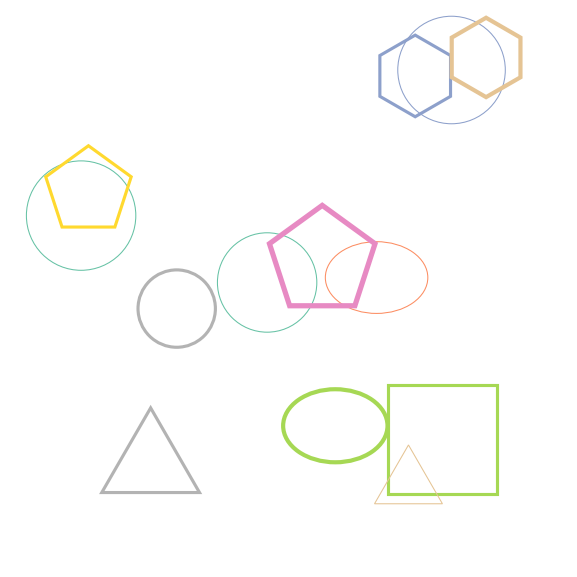[{"shape": "circle", "thickness": 0.5, "radius": 0.47, "center": [0.14, 0.626]}, {"shape": "circle", "thickness": 0.5, "radius": 0.43, "center": [0.463, 0.51]}, {"shape": "oval", "thickness": 0.5, "radius": 0.44, "center": [0.652, 0.519]}, {"shape": "hexagon", "thickness": 1.5, "radius": 0.35, "center": [0.719, 0.868]}, {"shape": "circle", "thickness": 0.5, "radius": 0.47, "center": [0.782, 0.878]}, {"shape": "pentagon", "thickness": 2.5, "radius": 0.48, "center": [0.558, 0.547]}, {"shape": "oval", "thickness": 2, "radius": 0.45, "center": [0.581, 0.262]}, {"shape": "square", "thickness": 1.5, "radius": 0.47, "center": [0.766, 0.239]}, {"shape": "pentagon", "thickness": 1.5, "radius": 0.39, "center": [0.153, 0.669]}, {"shape": "triangle", "thickness": 0.5, "radius": 0.34, "center": [0.707, 0.161]}, {"shape": "hexagon", "thickness": 2, "radius": 0.34, "center": [0.842, 0.9]}, {"shape": "triangle", "thickness": 1.5, "radius": 0.49, "center": [0.261, 0.195]}, {"shape": "circle", "thickness": 1.5, "radius": 0.33, "center": [0.306, 0.465]}]